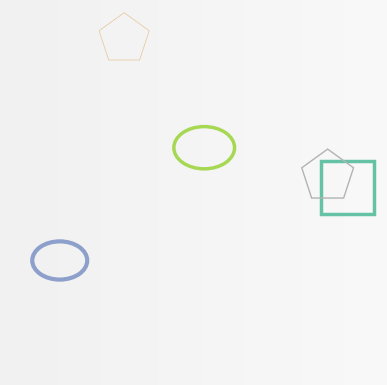[{"shape": "square", "thickness": 2.5, "radius": 0.34, "center": [0.896, 0.513]}, {"shape": "oval", "thickness": 3, "radius": 0.35, "center": [0.154, 0.323]}, {"shape": "oval", "thickness": 2.5, "radius": 0.39, "center": [0.527, 0.616]}, {"shape": "pentagon", "thickness": 0.5, "radius": 0.34, "center": [0.32, 0.899]}, {"shape": "pentagon", "thickness": 1, "radius": 0.35, "center": [0.846, 0.542]}]